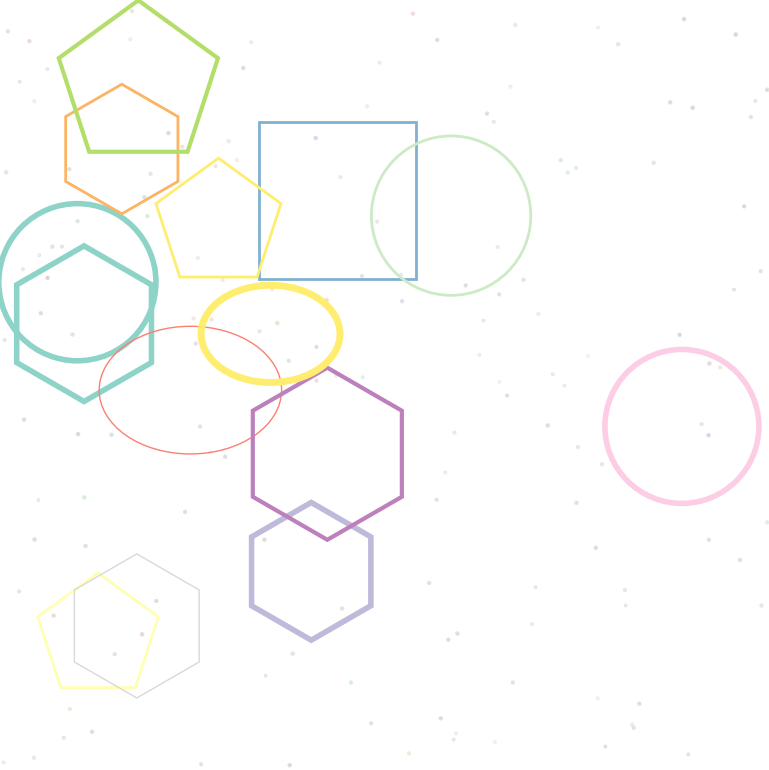[{"shape": "circle", "thickness": 2, "radius": 0.51, "center": [0.1, 0.633]}, {"shape": "hexagon", "thickness": 2, "radius": 0.51, "center": [0.109, 0.58]}, {"shape": "pentagon", "thickness": 1, "radius": 0.41, "center": [0.127, 0.174]}, {"shape": "hexagon", "thickness": 2, "radius": 0.45, "center": [0.404, 0.258]}, {"shape": "oval", "thickness": 0.5, "radius": 0.59, "center": [0.247, 0.493]}, {"shape": "square", "thickness": 1, "radius": 0.51, "center": [0.439, 0.74]}, {"shape": "hexagon", "thickness": 1, "radius": 0.42, "center": [0.158, 0.806]}, {"shape": "pentagon", "thickness": 1.5, "radius": 0.54, "center": [0.18, 0.891]}, {"shape": "circle", "thickness": 2, "radius": 0.5, "center": [0.886, 0.446]}, {"shape": "hexagon", "thickness": 0.5, "radius": 0.47, "center": [0.178, 0.187]}, {"shape": "hexagon", "thickness": 1.5, "radius": 0.56, "center": [0.425, 0.411]}, {"shape": "circle", "thickness": 1, "radius": 0.52, "center": [0.586, 0.72]}, {"shape": "pentagon", "thickness": 1, "radius": 0.43, "center": [0.284, 0.709]}, {"shape": "oval", "thickness": 2.5, "radius": 0.45, "center": [0.351, 0.566]}]